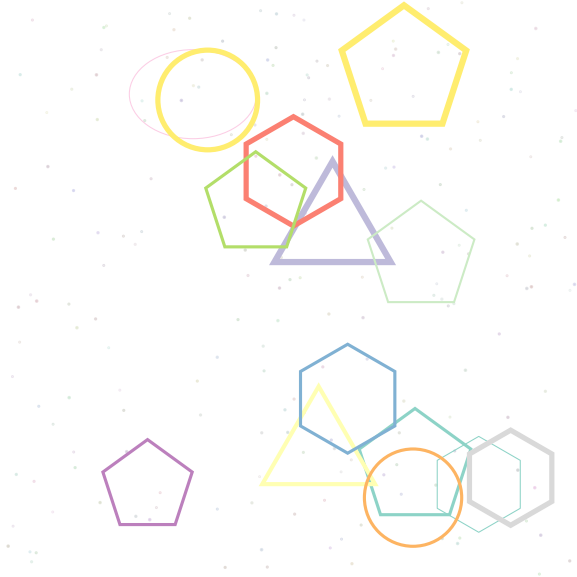[{"shape": "pentagon", "thickness": 1.5, "radius": 0.51, "center": [0.719, 0.19]}, {"shape": "hexagon", "thickness": 0.5, "radius": 0.42, "center": [0.829, 0.16]}, {"shape": "triangle", "thickness": 2, "radius": 0.56, "center": [0.552, 0.217]}, {"shape": "triangle", "thickness": 3, "radius": 0.58, "center": [0.576, 0.603]}, {"shape": "hexagon", "thickness": 2.5, "radius": 0.47, "center": [0.508, 0.702]}, {"shape": "hexagon", "thickness": 1.5, "radius": 0.47, "center": [0.602, 0.309]}, {"shape": "circle", "thickness": 1.5, "radius": 0.42, "center": [0.715, 0.137]}, {"shape": "pentagon", "thickness": 1.5, "radius": 0.46, "center": [0.443, 0.645]}, {"shape": "oval", "thickness": 0.5, "radius": 0.55, "center": [0.334, 0.836]}, {"shape": "hexagon", "thickness": 2.5, "radius": 0.41, "center": [0.884, 0.172]}, {"shape": "pentagon", "thickness": 1.5, "radius": 0.41, "center": [0.255, 0.157]}, {"shape": "pentagon", "thickness": 1, "radius": 0.49, "center": [0.729, 0.555]}, {"shape": "circle", "thickness": 2.5, "radius": 0.43, "center": [0.36, 0.826]}, {"shape": "pentagon", "thickness": 3, "radius": 0.57, "center": [0.7, 0.877]}]